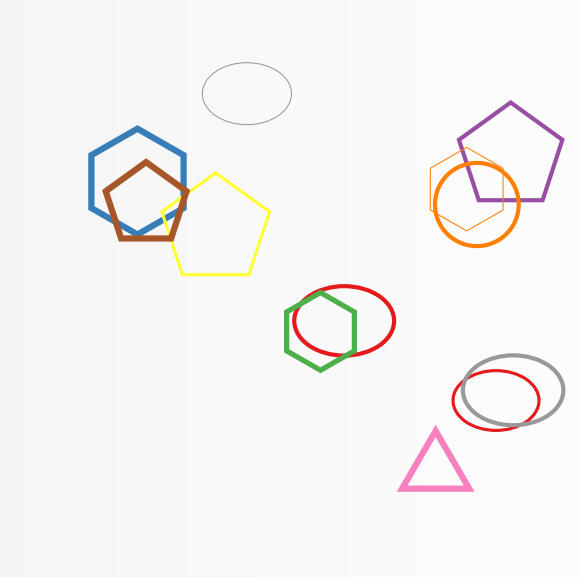[{"shape": "oval", "thickness": 1.5, "radius": 0.37, "center": [0.853, 0.306]}, {"shape": "oval", "thickness": 2, "radius": 0.43, "center": [0.592, 0.444]}, {"shape": "hexagon", "thickness": 3, "radius": 0.46, "center": [0.237, 0.685]}, {"shape": "hexagon", "thickness": 2.5, "radius": 0.34, "center": [0.551, 0.425]}, {"shape": "pentagon", "thickness": 2, "radius": 0.47, "center": [0.879, 0.728]}, {"shape": "hexagon", "thickness": 0.5, "radius": 0.36, "center": [0.803, 0.672]}, {"shape": "circle", "thickness": 2, "radius": 0.36, "center": [0.82, 0.645]}, {"shape": "pentagon", "thickness": 1.5, "radius": 0.49, "center": [0.371, 0.602]}, {"shape": "pentagon", "thickness": 3, "radius": 0.37, "center": [0.251, 0.645]}, {"shape": "triangle", "thickness": 3, "radius": 0.33, "center": [0.75, 0.186]}, {"shape": "oval", "thickness": 2, "radius": 0.43, "center": [0.883, 0.323]}, {"shape": "oval", "thickness": 0.5, "radius": 0.38, "center": [0.425, 0.837]}]